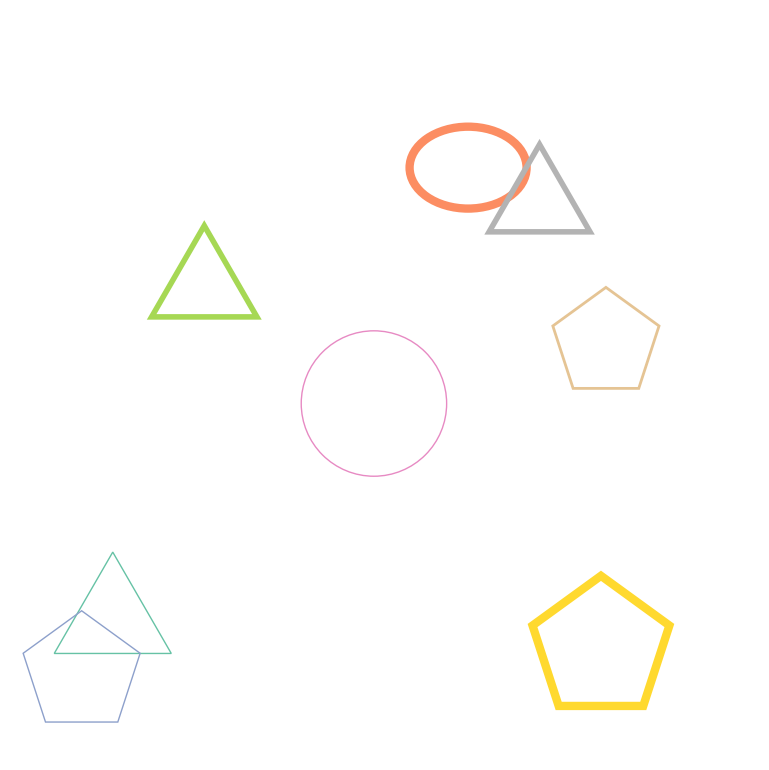[{"shape": "triangle", "thickness": 0.5, "radius": 0.44, "center": [0.146, 0.195]}, {"shape": "oval", "thickness": 3, "radius": 0.38, "center": [0.608, 0.782]}, {"shape": "pentagon", "thickness": 0.5, "radius": 0.4, "center": [0.106, 0.127]}, {"shape": "circle", "thickness": 0.5, "radius": 0.47, "center": [0.486, 0.476]}, {"shape": "triangle", "thickness": 2, "radius": 0.39, "center": [0.265, 0.628]}, {"shape": "pentagon", "thickness": 3, "radius": 0.47, "center": [0.78, 0.159]}, {"shape": "pentagon", "thickness": 1, "radius": 0.36, "center": [0.787, 0.554]}, {"shape": "triangle", "thickness": 2, "radius": 0.38, "center": [0.701, 0.737]}]